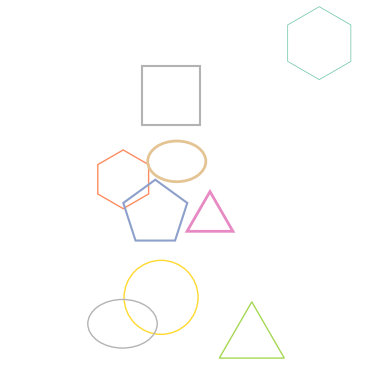[{"shape": "hexagon", "thickness": 0.5, "radius": 0.47, "center": [0.829, 0.888]}, {"shape": "hexagon", "thickness": 1, "radius": 0.38, "center": [0.32, 0.534]}, {"shape": "pentagon", "thickness": 1.5, "radius": 0.44, "center": [0.403, 0.446]}, {"shape": "triangle", "thickness": 2, "radius": 0.34, "center": [0.545, 0.434]}, {"shape": "triangle", "thickness": 1, "radius": 0.49, "center": [0.654, 0.119]}, {"shape": "circle", "thickness": 1, "radius": 0.48, "center": [0.418, 0.228]}, {"shape": "oval", "thickness": 2, "radius": 0.38, "center": [0.459, 0.581]}, {"shape": "oval", "thickness": 1, "radius": 0.45, "center": [0.318, 0.159]}, {"shape": "square", "thickness": 1.5, "radius": 0.38, "center": [0.444, 0.752]}]